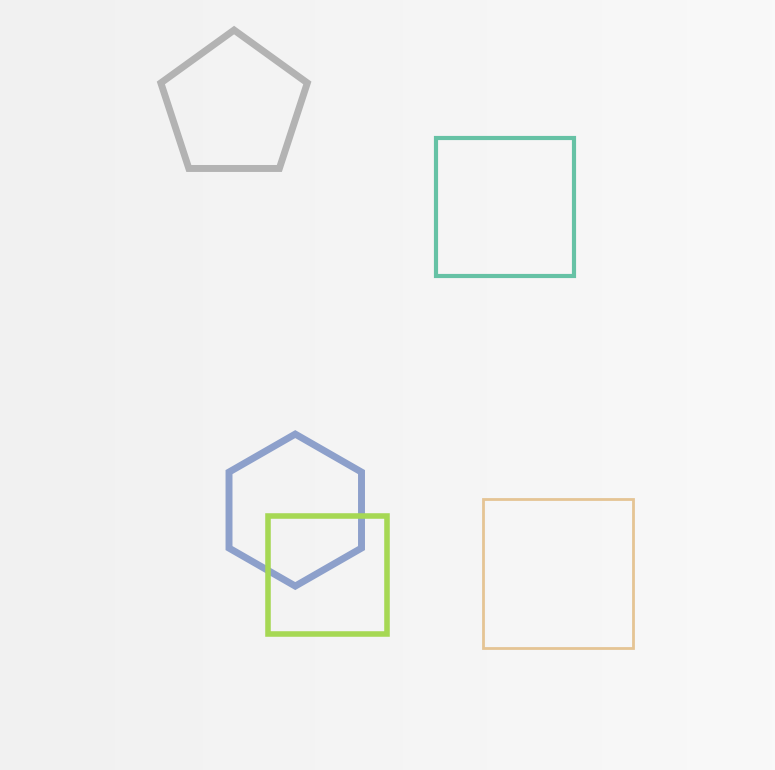[{"shape": "square", "thickness": 1.5, "radius": 0.45, "center": [0.652, 0.731]}, {"shape": "hexagon", "thickness": 2.5, "radius": 0.49, "center": [0.381, 0.338]}, {"shape": "square", "thickness": 2, "radius": 0.38, "center": [0.423, 0.253]}, {"shape": "square", "thickness": 1, "radius": 0.48, "center": [0.72, 0.255]}, {"shape": "pentagon", "thickness": 2.5, "radius": 0.5, "center": [0.302, 0.862]}]